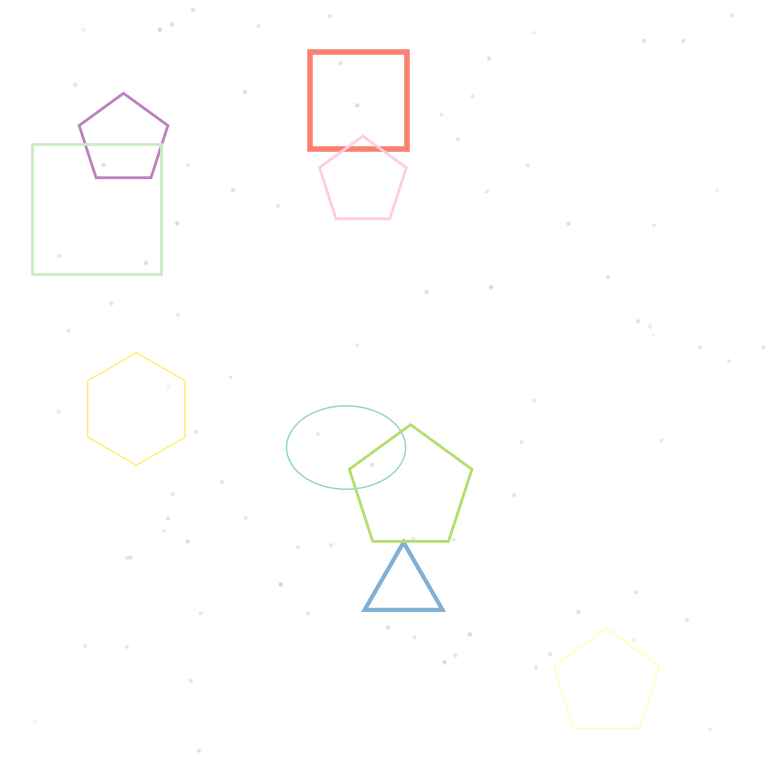[{"shape": "oval", "thickness": 0.5, "radius": 0.39, "center": [0.449, 0.419]}, {"shape": "pentagon", "thickness": 0.5, "radius": 0.36, "center": [0.788, 0.112]}, {"shape": "square", "thickness": 2, "radius": 0.31, "center": [0.466, 0.869]}, {"shape": "triangle", "thickness": 1.5, "radius": 0.29, "center": [0.524, 0.237]}, {"shape": "pentagon", "thickness": 1, "radius": 0.42, "center": [0.533, 0.365]}, {"shape": "pentagon", "thickness": 1, "radius": 0.3, "center": [0.471, 0.764]}, {"shape": "pentagon", "thickness": 1, "radius": 0.3, "center": [0.16, 0.818]}, {"shape": "square", "thickness": 1, "radius": 0.42, "center": [0.125, 0.729]}, {"shape": "hexagon", "thickness": 0.5, "radius": 0.37, "center": [0.177, 0.469]}]